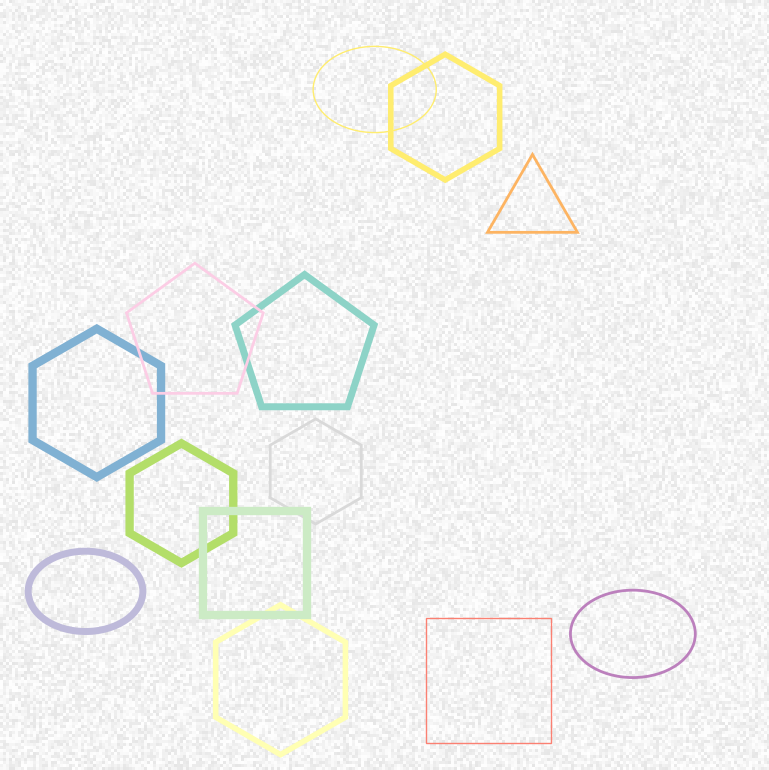[{"shape": "pentagon", "thickness": 2.5, "radius": 0.47, "center": [0.396, 0.549]}, {"shape": "hexagon", "thickness": 2, "radius": 0.49, "center": [0.364, 0.117]}, {"shape": "oval", "thickness": 2.5, "radius": 0.37, "center": [0.111, 0.232]}, {"shape": "square", "thickness": 0.5, "radius": 0.41, "center": [0.634, 0.116]}, {"shape": "hexagon", "thickness": 3, "radius": 0.48, "center": [0.126, 0.477]}, {"shape": "triangle", "thickness": 1, "radius": 0.34, "center": [0.692, 0.732]}, {"shape": "hexagon", "thickness": 3, "radius": 0.39, "center": [0.236, 0.346]}, {"shape": "pentagon", "thickness": 1, "radius": 0.47, "center": [0.253, 0.565]}, {"shape": "hexagon", "thickness": 1, "radius": 0.34, "center": [0.41, 0.388]}, {"shape": "oval", "thickness": 1, "radius": 0.41, "center": [0.822, 0.177]}, {"shape": "square", "thickness": 3, "radius": 0.34, "center": [0.331, 0.269]}, {"shape": "hexagon", "thickness": 2, "radius": 0.41, "center": [0.578, 0.848]}, {"shape": "oval", "thickness": 0.5, "radius": 0.4, "center": [0.487, 0.884]}]